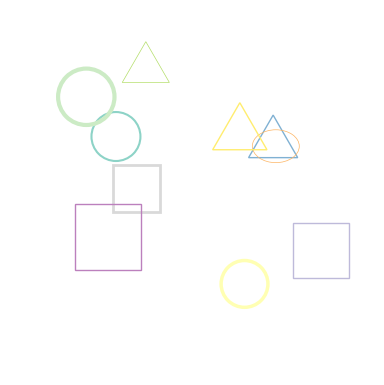[{"shape": "circle", "thickness": 1.5, "radius": 0.32, "center": [0.301, 0.645]}, {"shape": "circle", "thickness": 2.5, "radius": 0.3, "center": [0.635, 0.263]}, {"shape": "square", "thickness": 1, "radius": 0.36, "center": [0.834, 0.35]}, {"shape": "triangle", "thickness": 1, "radius": 0.37, "center": [0.709, 0.627]}, {"shape": "oval", "thickness": 0.5, "radius": 0.31, "center": [0.716, 0.62]}, {"shape": "triangle", "thickness": 0.5, "radius": 0.35, "center": [0.379, 0.821]}, {"shape": "square", "thickness": 2, "radius": 0.3, "center": [0.355, 0.51]}, {"shape": "square", "thickness": 1, "radius": 0.42, "center": [0.28, 0.384]}, {"shape": "circle", "thickness": 3, "radius": 0.37, "center": [0.224, 0.749]}, {"shape": "triangle", "thickness": 1, "radius": 0.41, "center": [0.623, 0.652]}]